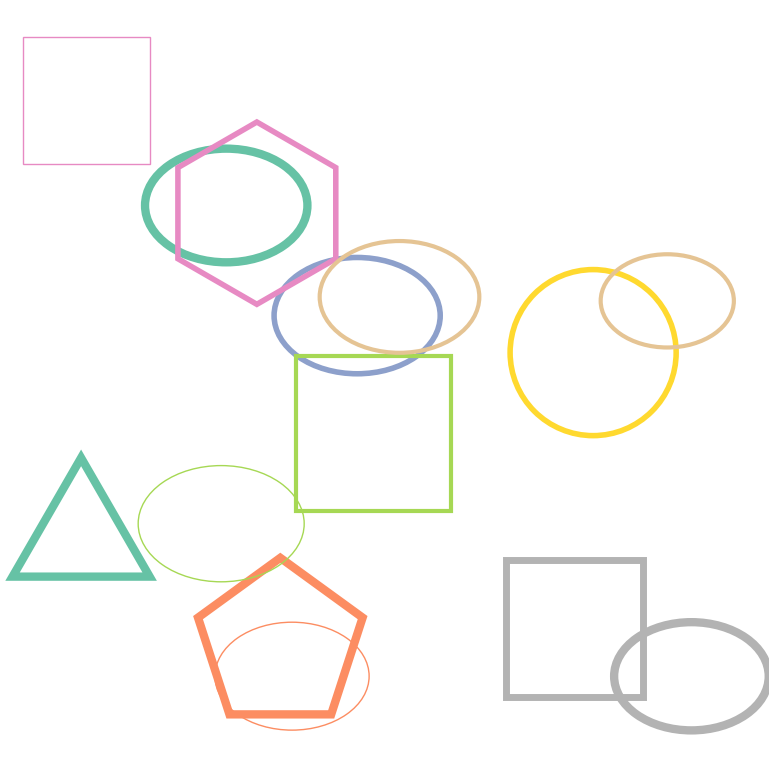[{"shape": "triangle", "thickness": 3, "radius": 0.51, "center": [0.105, 0.303]}, {"shape": "oval", "thickness": 3, "radius": 0.53, "center": [0.294, 0.733]}, {"shape": "oval", "thickness": 0.5, "radius": 0.5, "center": [0.379, 0.122]}, {"shape": "pentagon", "thickness": 3, "radius": 0.56, "center": [0.364, 0.163]}, {"shape": "oval", "thickness": 2, "radius": 0.54, "center": [0.464, 0.59]}, {"shape": "square", "thickness": 0.5, "radius": 0.41, "center": [0.113, 0.869]}, {"shape": "hexagon", "thickness": 2, "radius": 0.59, "center": [0.334, 0.723]}, {"shape": "oval", "thickness": 0.5, "radius": 0.54, "center": [0.287, 0.32]}, {"shape": "square", "thickness": 1.5, "radius": 0.5, "center": [0.485, 0.437]}, {"shape": "circle", "thickness": 2, "radius": 0.54, "center": [0.77, 0.542]}, {"shape": "oval", "thickness": 1.5, "radius": 0.43, "center": [0.867, 0.609]}, {"shape": "oval", "thickness": 1.5, "radius": 0.52, "center": [0.519, 0.614]}, {"shape": "square", "thickness": 2.5, "radius": 0.45, "center": [0.746, 0.184]}, {"shape": "oval", "thickness": 3, "radius": 0.5, "center": [0.898, 0.122]}]